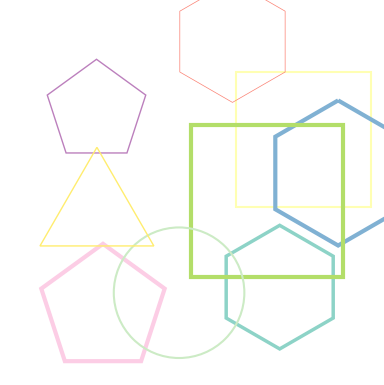[{"shape": "hexagon", "thickness": 2.5, "radius": 0.8, "center": [0.726, 0.254]}, {"shape": "square", "thickness": 1.5, "radius": 0.88, "center": [0.789, 0.638]}, {"shape": "hexagon", "thickness": 0.5, "radius": 0.79, "center": [0.604, 0.892]}, {"shape": "hexagon", "thickness": 3, "radius": 0.94, "center": [0.878, 0.551]}, {"shape": "square", "thickness": 3, "radius": 0.98, "center": [0.694, 0.478]}, {"shape": "pentagon", "thickness": 3, "radius": 0.84, "center": [0.267, 0.198]}, {"shape": "pentagon", "thickness": 1, "radius": 0.67, "center": [0.251, 0.711]}, {"shape": "circle", "thickness": 1.5, "radius": 0.85, "center": [0.465, 0.24]}, {"shape": "triangle", "thickness": 1, "radius": 0.85, "center": [0.252, 0.447]}]